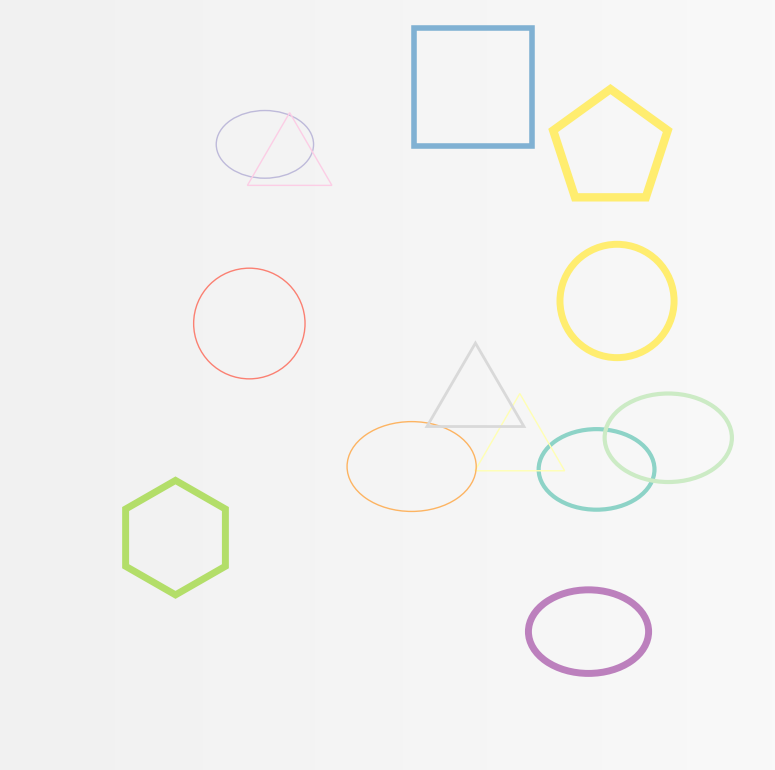[{"shape": "oval", "thickness": 1.5, "radius": 0.37, "center": [0.77, 0.39]}, {"shape": "triangle", "thickness": 0.5, "radius": 0.33, "center": [0.671, 0.422]}, {"shape": "oval", "thickness": 0.5, "radius": 0.31, "center": [0.342, 0.813]}, {"shape": "circle", "thickness": 0.5, "radius": 0.36, "center": [0.322, 0.58]}, {"shape": "square", "thickness": 2, "radius": 0.38, "center": [0.61, 0.887]}, {"shape": "oval", "thickness": 0.5, "radius": 0.42, "center": [0.531, 0.394]}, {"shape": "hexagon", "thickness": 2.5, "radius": 0.37, "center": [0.226, 0.302]}, {"shape": "triangle", "thickness": 0.5, "radius": 0.31, "center": [0.374, 0.791]}, {"shape": "triangle", "thickness": 1, "radius": 0.36, "center": [0.613, 0.482]}, {"shape": "oval", "thickness": 2.5, "radius": 0.39, "center": [0.759, 0.18]}, {"shape": "oval", "thickness": 1.5, "radius": 0.41, "center": [0.862, 0.431]}, {"shape": "circle", "thickness": 2.5, "radius": 0.37, "center": [0.796, 0.609]}, {"shape": "pentagon", "thickness": 3, "radius": 0.39, "center": [0.788, 0.807]}]